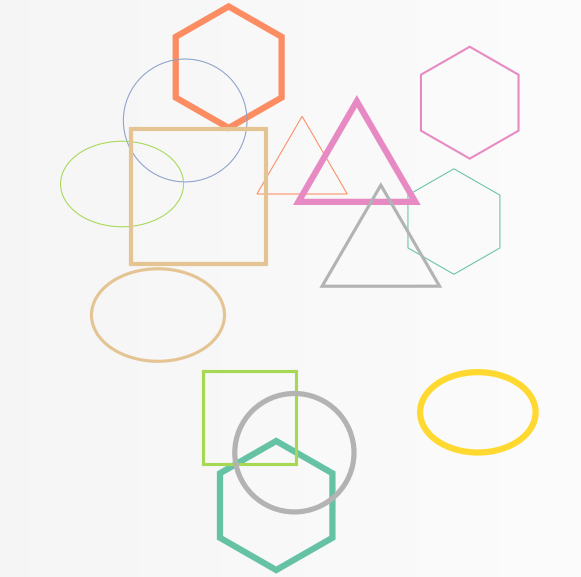[{"shape": "hexagon", "thickness": 0.5, "radius": 0.46, "center": [0.781, 0.616]}, {"shape": "hexagon", "thickness": 3, "radius": 0.56, "center": [0.475, 0.124]}, {"shape": "triangle", "thickness": 0.5, "radius": 0.45, "center": [0.52, 0.708]}, {"shape": "hexagon", "thickness": 3, "radius": 0.53, "center": [0.393, 0.883]}, {"shape": "circle", "thickness": 0.5, "radius": 0.53, "center": [0.319, 0.791]}, {"shape": "triangle", "thickness": 3, "radius": 0.58, "center": [0.614, 0.708]}, {"shape": "hexagon", "thickness": 1, "radius": 0.48, "center": [0.808, 0.821]}, {"shape": "square", "thickness": 1.5, "radius": 0.4, "center": [0.429, 0.277]}, {"shape": "oval", "thickness": 0.5, "radius": 0.53, "center": [0.21, 0.681]}, {"shape": "oval", "thickness": 3, "radius": 0.5, "center": [0.822, 0.285]}, {"shape": "oval", "thickness": 1.5, "radius": 0.57, "center": [0.272, 0.454]}, {"shape": "square", "thickness": 2, "radius": 0.58, "center": [0.342, 0.659]}, {"shape": "triangle", "thickness": 1.5, "radius": 0.58, "center": [0.655, 0.562]}, {"shape": "circle", "thickness": 2.5, "radius": 0.51, "center": [0.506, 0.215]}]